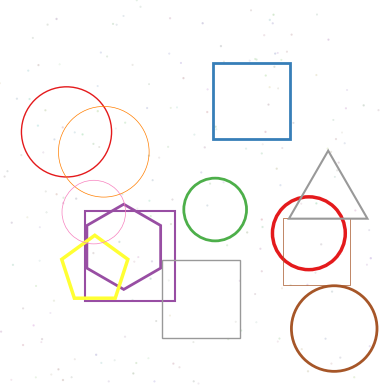[{"shape": "circle", "thickness": 2.5, "radius": 0.47, "center": [0.802, 0.394]}, {"shape": "circle", "thickness": 1, "radius": 0.59, "center": [0.173, 0.657]}, {"shape": "square", "thickness": 2, "radius": 0.49, "center": [0.653, 0.738]}, {"shape": "circle", "thickness": 2, "radius": 0.41, "center": [0.559, 0.456]}, {"shape": "hexagon", "thickness": 2, "radius": 0.55, "center": [0.321, 0.359]}, {"shape": "square", "thickness": 1.5, "radius": 0.59, "center": [0.337, 0.334]}, {"shape": "circle", "thickness": 0.5, "radius": 0.59, "center": [0.27, 0.606]}, {"shape": "pentagon", "thickness": 2.5, "radius": 0.45, "center": [0.246, 0.298]}, {"shape": "square", "thickness": 0.5, "radius": 0.44, "center": [0.822, 0.346]}, {"shape": "circle", "thickness": 2, "radius": 0.56, "center": [0.868, 0.147]}, {"shape": "circle", "thickness": 0.5, "radius": 0.41, "center": [0.244, 0.449]}, {"shape": "square", "thickness": 1, "radius": 0.51, "center": [0.521, 0.224]}, {"shape": "triangle", "thickness": 1.5, "radius": 0.59, "center": [0.852, 0.491]}]